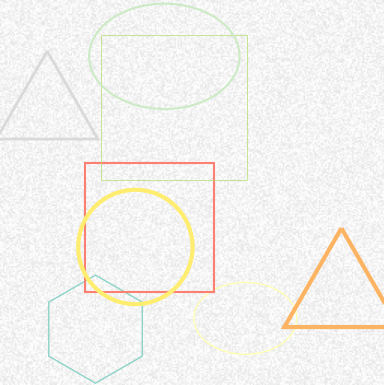[{"shape": "hexagon", "thickness": 1, "radius": 0.7, "center": [0.248, 0.145]}, {"shape": "oval", "thickness": 1, "radius": 0.67, "center": [0.637, 0.173]}, {"shape": "square", "thickness": 1.5, "radius": 0.84, "center": [0.387, 0.409]}, {"shape": "triangle", "thickness": 3, "radius": 0.86, "center": [0.887, 0.236]}, {"shape": "square", "thickness": 0.5, "radius": 0.94, "center": [0.452, 0.721]}, {"shape": "triangle", "thickness": 2, "radius": 0.76, "center": [0.122, 0.715]}, {"shape": "oval", "thickness": 1.5, "radius": 0.98, "center": [0.427, 0.854]}, {"shape": "circle", "thickness": 3, "radius": 0.74, "center": [0.352, 0.359]}]